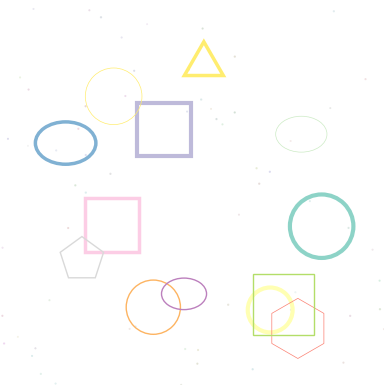[{"shape": "circle", "thickness": 3, "radius": 0.41, "center": [0.835, 0.412]}, {"shape": "circle", "thickness": 3, "radius": 0.29, "center": [0.702, 0.195]}, {"shape": "square", "thickness": 3, "radius": 0.35, "center": [0.427, 0.663]}, {"shape": "hexagon", "thickness": 0.5, "radius": 0.39, "center": [0.774, 0.147]}, {"shape": "oval", "thickness": 2.5, "radius": 0.39, "center": [0.17, 0.628]}, {"shape": "circle", "thickness": 1, "radius": 0.35, "center": [0.398, 0.202]}, {"shape": "square", "thickness": 1, "radius": 0.39, "center": [0.737, 0.209]}, {"shape": "square", "thickness": 2.5, "radius": 0.35, "center": [0.291, 0.416]}, {"shape": "pentagon", "thickness": 1, "radius": 0.3, "center": [0.213, 0.326]}, {"shape": "oval", "thickness": 1, "radius": 0.29, "center": [0.478, 0.237]}, {"shape": "oval", "thickness": 0.5, "radius": 0.33, "center": [0.783, 0.651]}, {"shape": "triangle", "thickness": 2.5, "radius": 0.29, "center": [0.529, 0.833]}, {"shape": "circle", "thickness": 0.5, "radius": 0.37, "center": [0.295, 0.75]}]